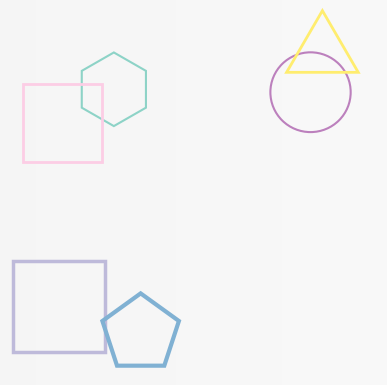[{"shape": "hexagon", "thickness": 1.5, "radius": 0.48, "center": [0.294, 0.768]}, {"shape": "square", "thickness": 2.5, "radius": 0.59, "center": [0.152, 0.204]}, {"shape": "pentagon", "thickness": 3, "radius": 0.52, "center": [0.363, 0.134]}, {"shape": "square", "thickness": 2, "radius": 0.51, "center": [0.162, 0.681]}, {"shape": "circle", "thickness": 1.5, "radius": 0.52, "center": [0.801, 0.76]}, {"shape": "triangle", "thickness": 2, "radius": 0.53, "center": [0.832, 0.866]}]